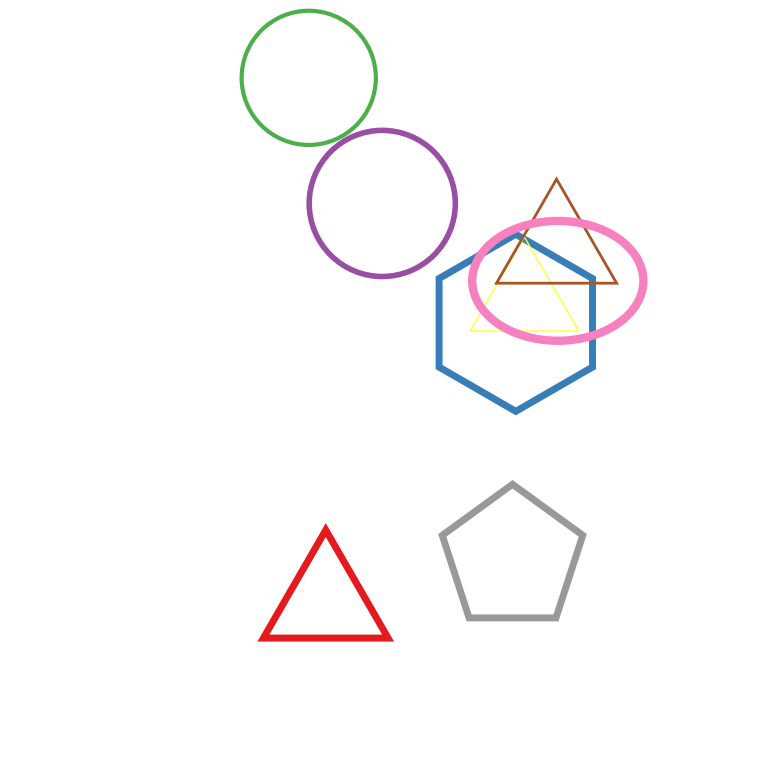[{"shape": "triangle", "thickness": 2.5, "radius": 0.47, "center": [0.423, 0.218]}, {"shape": "hexagon", "thickness": 2.5, "radius": 0.58, "center": [0.67, 0.581]}, {"shape": "circle", "thickness": 1.5, "radius": 0.44, "center": [0.401, 0.899]}, {"shape": "circle", "thickness": 2, "radius": 0.47, "center": [0.496, 0.736]}, {"shape": "triangle", "thickness": 0.5, "radius": 0.41, "center": [0.681, 0.611]}, {"shape": "triangle", "thickness": 1, "radius": 0.45, "center": [0.723, 0.677]}, {"shape": "oval", "thickness": 3, "radius": 0.56, "center": [0.724, 0.635]}, {"shape": "pentagon", "thickness": 2.5, "radius": 0.48, "center": [0.666, 0.275]}]